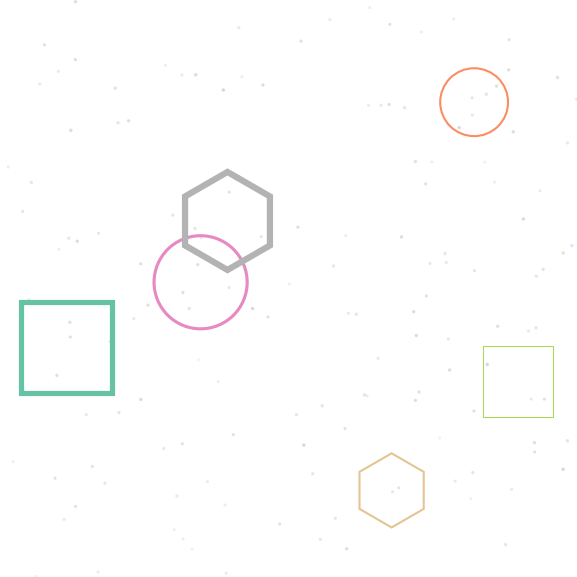[{"shape": "square", "thickness": 2.5, "radius": 0.39, "center": [0.115, 0.397]}, {"shape": "circle", "thickness": 1, "radius": 0.29, "center": [0.821, 0.822]}, {"shape": "circle", "thickness": 1.5, "radius": 0.4, "center": [0.347, 0.51]}, {"shape": "square", "thickness": 0.5, "radius": 0.31, "center": [0.897, 0.338]}, {"shape": "hexagon", "thickness": 1, "radius": 0.32, "center": [0.678, 0.15]}, {"shape": "hexagon", "thickness": 3, "radius": 0.42, "center": [0.394, 0.617]}]